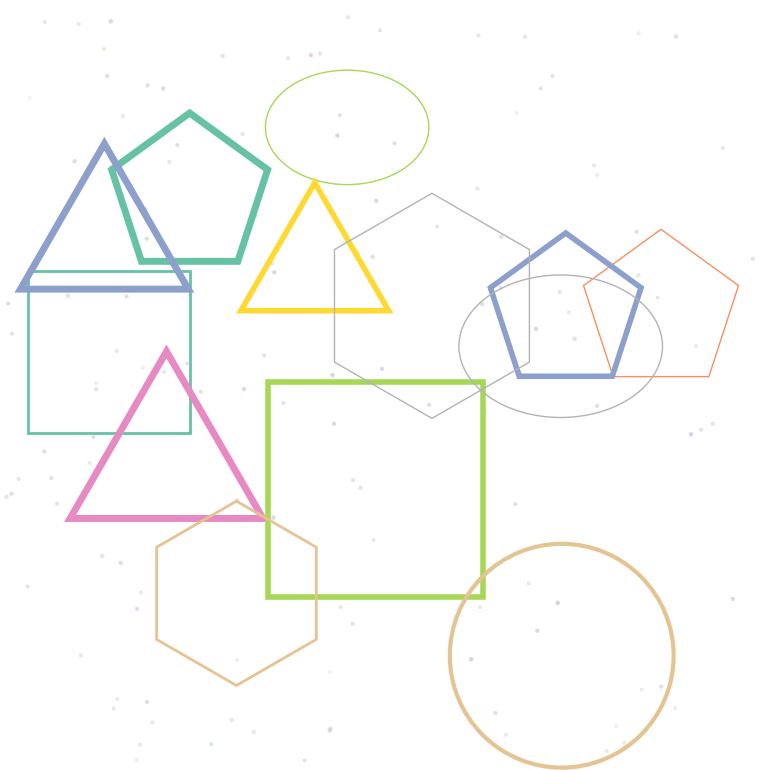[{"shape": "pentagon", "thickness": 2.5, "radius": 0.53, "center": [0.246, 0.747]}, {"shape": "square", "thickness": 1, "radius": 0.52, "center": [0.142, 0.543]}, {"shape": "pentagon", "thickness": 0.5, "radius": 0.53, "center": [0.858, 0.596]}, {"shape": "triangle", "thickness": 2.5, "radius": 0.63, "center": [0.136, 0.687]}, {"shape": "pentagon", "thickness": 2, "radius": 0.51, "center": [0.735, 0.595]}, {"shape": "triangle", "thickness": 2.5, "radius": 0.72, "center": [0.216, 0.399]}, {"shape": "square", "thickness": 2, "radius": 0.7, "center": [0.487, 0.365]}, {"shape": "oval", "thickness": 0.5, "radius": 0.53, "center": [0.451, 0.835]}, {"shape": "triangle", "thickness": 2, "radius": 0.55, "center": [0.409, 0.652]}, {"shape": "hexagon", "thickness": 1, "radius": 0.6, "center": [0.307, 0.229]}, {"shape": "circle", "thickness": 1.5, "radius": 0.73, "center": [0.73, 0.148]}, {"shape": "oval", "thickness": 0.5, "radius": 0.66, "center": [0.728, 0.55]}, {"shape": "hexagon", "thickness": 0.5, "radius": 0.73, "center": [0.561, 0.603]}]